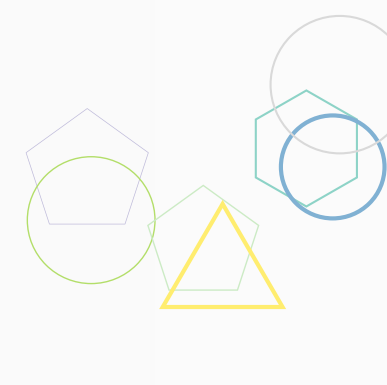[{"shape": "hexagon", "thickness": 1.5, "radius": 0.75, "center": [0.791, 0.614]}, {"shape": "pentagon", "thickness": 0.5, "radius": 0.83, "center": [0.225, 0.552]}, {"shape": "circle", "thickness": 3, "radius": 0.67, "center": [0.859, 0.566]}, {"shape": "circle", "thickness": 1, "radius": 0.82, "center": [0.235, 0.428]}, {"shape": "circle", "thickness": 1.5, "radius": 0.89, "center": [0.877, 0.78]}, {"shape": "pentagon", "thickness": 1, "radius": 0.75, "center": [0.525, 0.368]}, {"shape": "triangle", "thickness": 3, "radius": 0.89, "center": [0.575, 0.292]}]